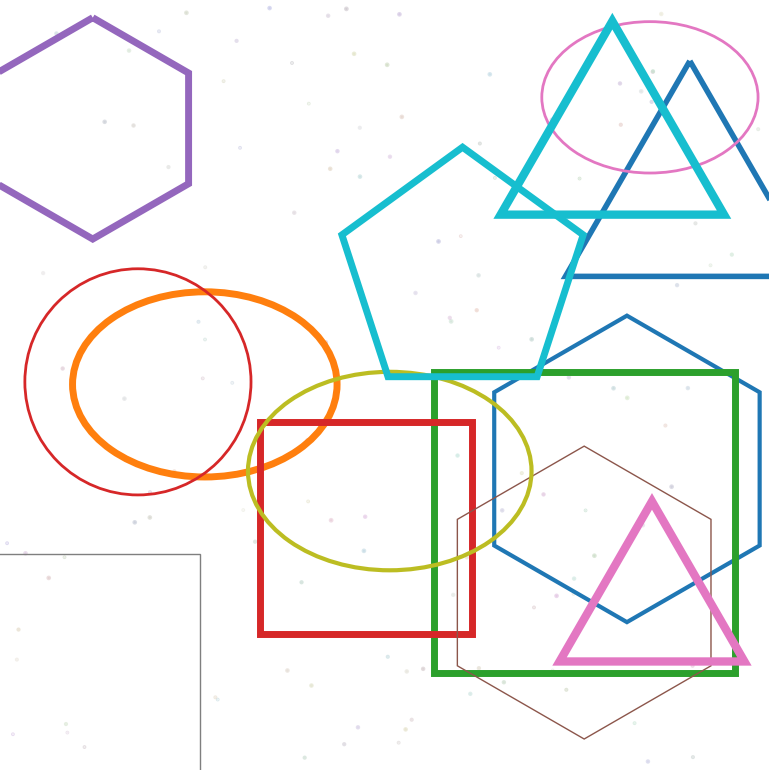[{"shape": "triangle", "thickness": 2, "radius": 0.93, "center": [0.896, 0.734]}, {"shape": "hexagon", "thickness": 1.5, "radius": 1.0, "center": [0.814, 0.391]}, {"shape": "oval", "thickness": 2.5, "radius": 0.86, "center": [0.266, 0.501]}, {"shape": "square", "thickness": 2.5, "radius": 0.98, "center": [0.759, 0.322]}, {"shape": "circle", "thickness": 1, "radius": 0.73, "center": [0.179, 0.504]}, {"shape": "square", "thickness": 2.5, "radius": 0.69, "center": [0.475, 0.314]}, {"shape": "hexagon", "thickness": 2.5, "radius": 0.72, "center": [0.12, 0.833]}, {"shape": "hexagon", "thickness": 0.5, "radius": 0.95, "center": [0.759, 0.23]}, {"shape": "triangle", "thickness": 3, "radius": 0.69, "center": [0.847, 0.21]}, {"shape": "oval", "thickness": 1, "radius": 0.7, "center": [0.844, 0.874]}, {"shape": "square", "thickness": 0.5, "radius": 0.71, "center": [0.119, 0.139]}, {"shape": "oval", "thickness": 1.5, "radius": 0.92, "center": [0.506, 0.388]}, {"shape": "triangle", "thickness": 3, "radius": 0.84, "center": [0.795, 0.805]}, {"shape": "pentagon", "thickness": 2.5, "radius": 0.82, "center": [0.601, 0.644]}]